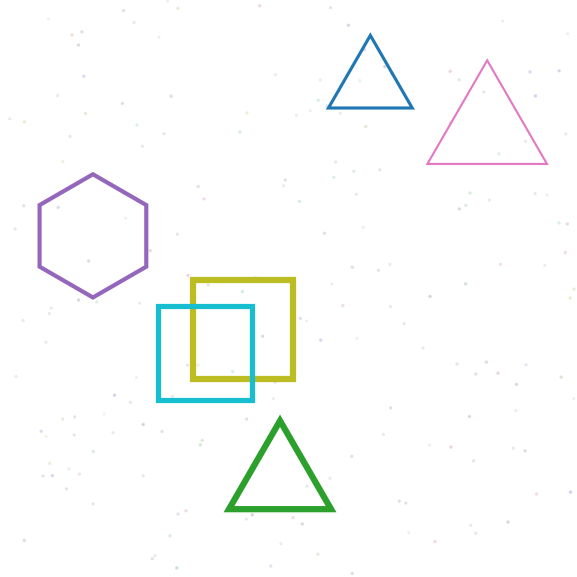[{"shape": "triangle", "thickness": 1.5, "radius": 0.42, "center": [0.641, 0.854]}, {"shape": "triangle", "thickness": 3, "radius": 0.51, "center": [0.485, 0.168]}, {"shape": "hexagon", "thickness": 2, "radius": 0.53, "center": [0.161, 0.591]}, {"shape": "triangle", "thickness": 1, "radius": 0.6, "center": [0.844, 0.775]}, {"shape": "square", "thickness": 3, "radius": 0.43, "center": [0.421, 0.428]}, {"shape": "square", "thickness": 2.5, "radius": 0.41, "center": [0.355, 0.389]}]